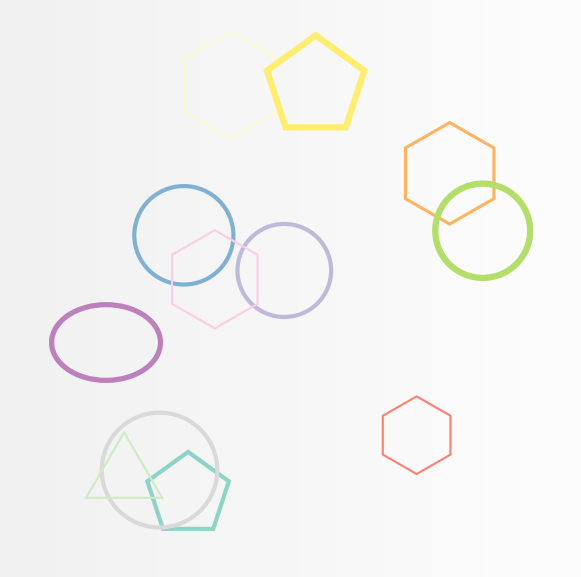[{"shape": "pentagon", "thickness": 2, "radius": 0.37, "center": [0.324, 0.143]}, {"shape": "hexagon", "thickness": 0.5, "radius": 0.46, "center": [0.397, 0.852]}, {"shape": "circle", "thickness": 2, "radius": 0.4, "center": [0.489, 0.531]}, {"shape": "hexagon", "thickness": 1, "radius": 0.34, "center": [0.717, 0.246]}, {"shape": "circle", "thickness": 2, "radius": 0.43, "center": [0.316, 0.592]}, {"shape": "hexagon", "thickness": 1.5, "radius": 0.44, "center": [0.774, 0.699]}, {"shape": "circle", "thickness": 3, "radius": 0.41, "center": [0.831, 0.6]}, {"shape": "hexagon", "thickness": 1, "radius": 0.42, "center": [0.369, 0.516]}, {"shape": "circle", "thickness": 2, "radius": 0.5, "center": [0.274, 0.185]}, {"shape": "oval", "thickness": 2.5, "radius": 0.47, "center": [0.182, 0.406]}, {"shape": "triangle", "thickness": 1, "radius": 0.38, "center": [0.214, 0.175]}, {"shape": "pentagon", "thickness": 3, "radius": 0.44, "center": [0.543, 0.85]}]